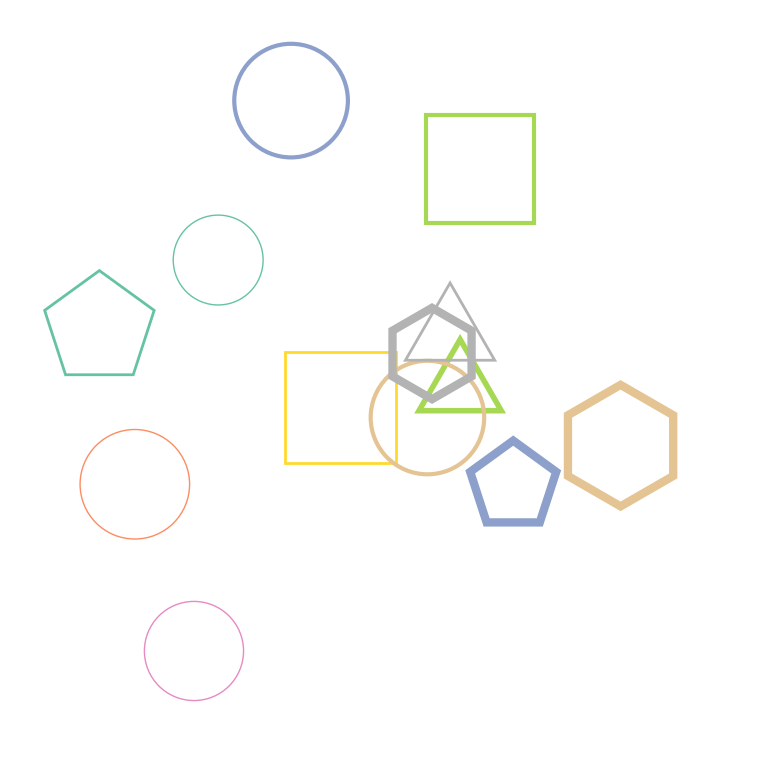[{"shape": "pentagon", "thickness": 1, "radius": 0.37, "center": [0.129, 0.574]}, {"shape": "circle", "thickness": 0.5, "radius": 0.29, "center": [0.283, 0.662]}, {"shape": "circle", "thickness": 0.5, "radius": 0.36, "center": [0.175, 0.371]}, {"shape": "pentagon", "thickness": 3, "radius": 0.29, "center": [0.666, 0.369]}, {"shape": "circle", "thickness": 1.5, "radius": 0.37, "center": [0.378, 0.869]}, {"shape": "circle", "thickness": 0.5, "radius": 0.32, "center": [0.252, 0.155]}, {"shape": "square", "thickness": 1.5, "radius": 0.35, "center": [0.624, 0.781]}, {"shape": "triangle", "thickness": 2, "radius": 0.31, "center": [0.598, 0.497]}, {"shape": "square", "thickness": 1, "radius": 0.36, "center": [0.442, 0.471]}, {"shape": "hexagon", "thickness": 3, "radius": 0.39, "center": [0.806, 0.421]}, {"shape": "circle", "thickness": 1.5, "radius": 0.37, "center": [0.555, 0.458]}, {"shape": "hexagon", "thickness": 3, "radius": 0.3, "center": [0.561, 0.541]}, {"shape": "triangle", "thickness": 1, "radius": 0.33, "center": [0.585, 0.566]}]